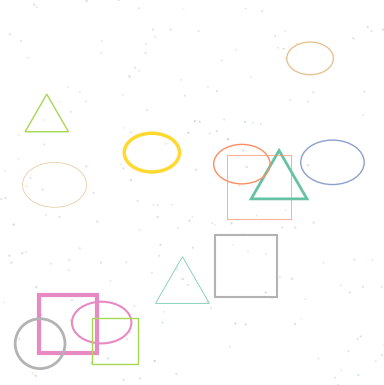[{"shape": "triangle", "thickness": 0.5, "radius": 0.4, "center": [0.474, 0.252]}, {"shape": "triangle", "thickness": 2, "radius": 0.42, "center": [0.725, 0.525]}, {"shape": "square", "thickness": 0.5, "radius": 0.42, "center": [0.674, 0.513]}, {"shape": "oval", "thickness": 1, "radius": 0.37, "center": [0.628, 0.574]}, {"shape": "oval", "thickness": 1, "radius": 0.41, "center": [0.864, 0.578]}, {"shape": "oval", "thickness": 1.5, "radius": 0.39, "center": [0.264, 0.162]}, {"shape": "square", "thickness": 3, "radius": 0.38, "center": [0.176, 0.157]}, {"shape": "square", "thickness": 1, "radius": 0.3, "center": [0.299, 0.115]}, {"shape": "triangle", "thickness": 1, "radius": 0.32, "center": [0.121, 0.69]}, {"shape": "oval", "thickness": 2.5, "radius": 0.36, "center": [0.394, 0.604]}, {"shape": "oval", "thickness": 0.5, "radius": 0.42, "center": [0.142, 0.52]}, {"shape": "oval", "thickness": 1, "radius": 0.3, "center": [0.805, 0.848]}, {"shape": "circle", "thickness": 2, "radius": 0.32, "center": [0.104, 0.107]}, {"shape": "square", "thickness": 1.5, "radius": 0.4, "center": [0.639, 0.309]}]